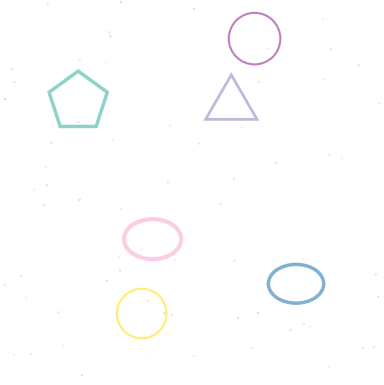[{"shape": "pentagon", "thickness": 2.5, "radius": 0.4, "center": [0.203, 0.736]}, {"shape": "triangle", "thickness": 2, "radius": 0.39, "center": [0.601, 0.729]}, {"shape": "oval", "thickness": 2.5, "radius": 0.36, "center": [0.769, 0.263]}, {"shape": "oval", "thickness": 3, "radius": 0.37, "center": [0.396, 0.379]}, {"shape": "circle", "thickness": 1.5, "radius": 0.33, "center": [0.661, 0.9]}, {"shape": "circle", "thickness": 1.5, "radius": 0.32, "center": [0.368, 0.186]}]